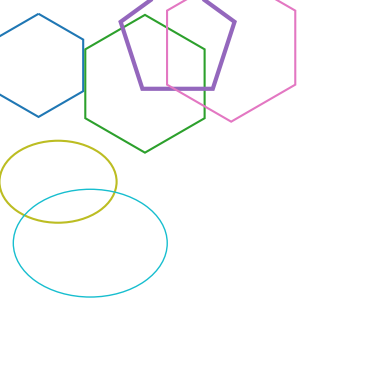[{"shape": "hexagon", "thickness": 1.5, "radius": 0.67, "center": [0.1, 0.83]}, {"shape": "hexagon", "thickness": 1.5, "radius": 0.89, "center": [0.377, 0.782]}, {"shape": "pentagon", "thickness": 3, "radius": 0.78, "center": [0.461, 0.895]}, {"shape": "hexagon", "thickness": 1.5, "radius": 0.96, "center": [0.6, 0.876]}, {"shape": "oval", "thickness": 1.5, "radius": 0.76, "center": [0.151, 0.528]}, {"shape": "oval", "thickness": 1, "radius": 1.0, "center": [0.234, 0.368]}]